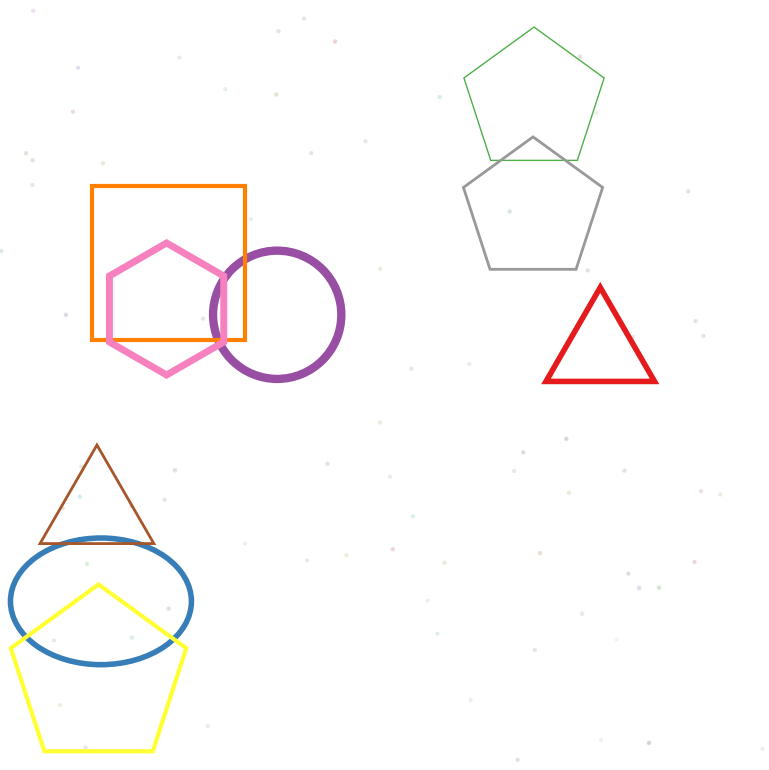[{"shape": "triangle", "thickness": 2, "radius": 0.41, "center": [0.78, 0.545]}, {"shape": "oval", "thickness": 2, "radius": 0.59, "center": [0.131, 0.219]}, {"shape": "pentagon", "thickness": 0.5, "radius": 0.48, "center": [0.694, 0.869]}, {"shape": "circle", "thickness": 3, "radius": 0.42, "center": [0.36, 0.591]}, {"shape": "square", "thickness": 1.5, "radius": 0.5, "center": [0.219, 0.659]}, {"shape": "pentagon", "thickness": 1.5, "radius": 0.6, "center": [0.128, 0.121]}, {"shape": "triangle", "thickness": 1, "radius": 0.43, "center": [0.126, 0.337]}, {"shape": "hexagon", "thickness": 2.5, "radius": 0.43, "center": [0.216, 0.599]}, {"shape": "pentagon", "thickness": 1, "radius": 0.48, "center": [0.692, 0.727]}]